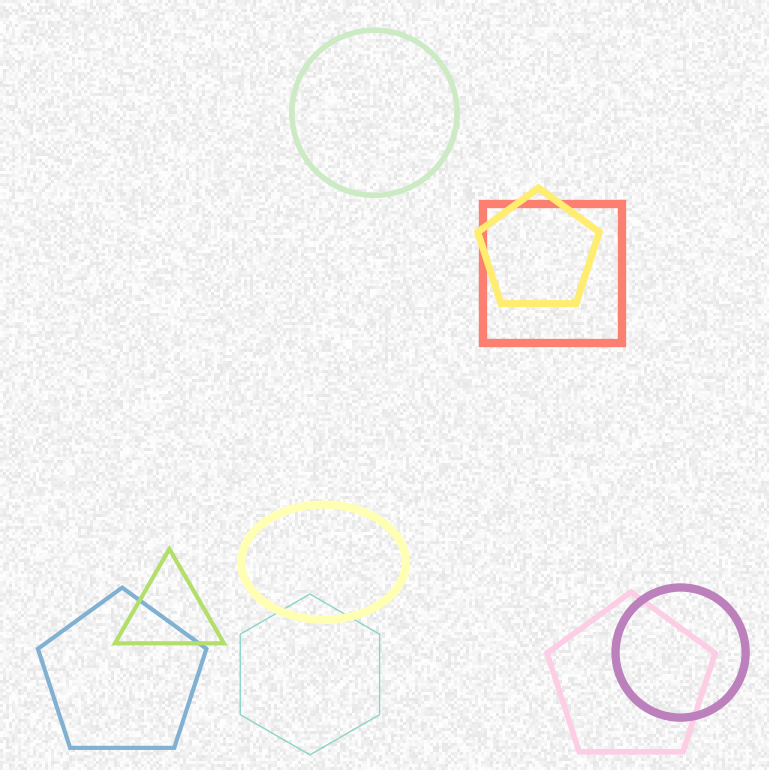[{"shape": "hexagon", "thickness": 0.5, "radius": 0.52, "center": [0.402, 0.124]}, {"shape": "oval", "thickness": 3, "radius": 0.53, "center": [0.42, 0.27]}, {"shape": "square", "thickness": 3, "radius": 0.45, "center": [0.718, 0.645]}, {"shape": "pentagon", "thickness": 1.5, "radius": 0.58, "center": [0.159, 0.122]}, {"shape": "triangle", "thickness": 1.5, "radius": 0.41, "center": [0.22, 0.205]}, {"shape": "pentagon", "thickness": 2, "radius": 0.57, "center": [0.82, 0.116]}, {"shape": "circle", "thickness": 3, "radius": 0.42, "center": [0.884, 0.153]}, {"shape": "circle", "thickness": 2, "radius": 0.54, "center": [0.486, 0.854]}, {"shape": "pentagon", "thickness": 2.5, "radius": 0.41, "center": [0.699, 0.673]}]